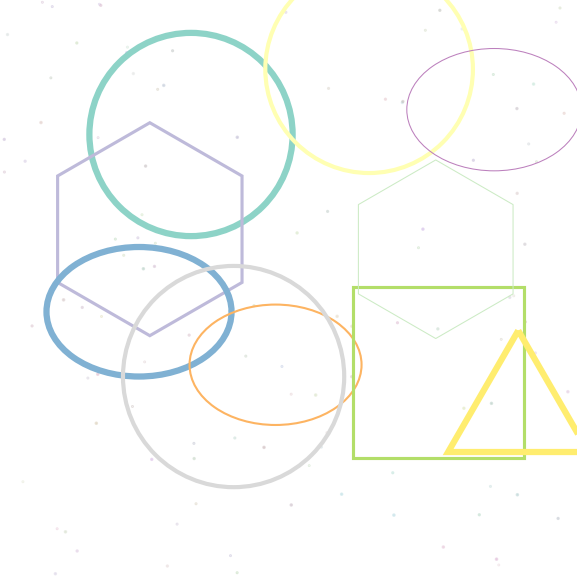[{"shape": "circle", "thickness": 3, "radius": 0.88, "center": [0.331, 0.766]}, {"shape": "circle", "thickness": 2, "radius": 0.9, "center": [0.639, 0.879]}, {"shape": "hexagon", "thickness": 1.5, "radius": 0.92, "center": [0.259, 0.602]}, {"shape": "oval", "thickness": 3, "radius": 0.8, "center": [0.241, 0.459]}, {"shape": "oval", "thickness": 1, "radius": 0.74, "center": [0.477, 0.367]}, {"shape": "square", "thickness": 1.5, "radius": 0.74, "center": [0.76, 0.354]}, {"shape": "circle", "thickness": 2, "radius": 0.96, "center": [0.404, 0.347]}, {"shape": "oval", "thickness": 0.5, "radius": 0.76, "center": [0.856, 0.809]}, {"shape": "hexagon", "thickness": 0.5, "radius": 0.77, "center": [0.755, 0.568]}, {"shape": "triangle", "thickness": 3, "radius": 0.7, "center": [0.897, 0.287]}]